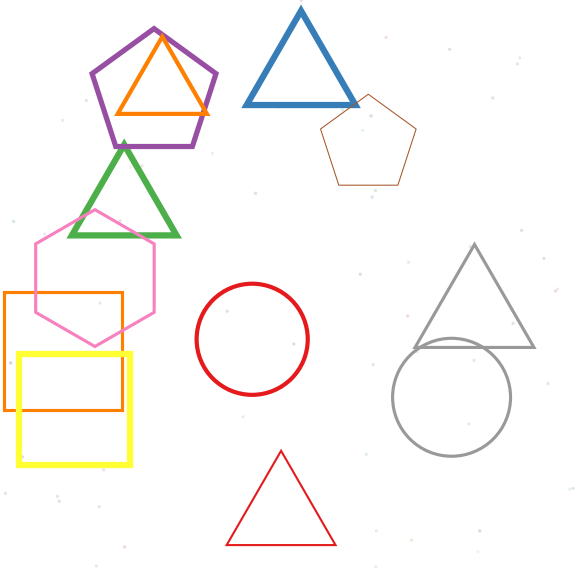[{"shape": "circle", "thickness": 2, "radius": 0.48, "center": [0.437, 0.412]}, {"shape": "triangle", "thickness": 1, "radius": 0.54, "center": [0.487, 0.11]}, {"shape": "triangle", "thickness": 3, "radius": 0.54, "center": [0.521, 0.872]}, {"shape": "triangle", "thickness": 3, "radius": 0.52, "center": [0.215, 0.644]}, {"shape": "pentagon", "thickness": 2.5, "radius": 0.56, "center": [0.267, 0.837]}, {"shape": "square", "thickness": 1.5, "radius": 0.51, "center": [0.11, 0.392]}, {"shape": "triangle", "thickness": 2, "radius": 0.45, "center": [0.281, 0.847]}, {"shape": "square", "thickness": 3, "radius": 0.48, "center": [0.129, 0.29]}, {"shape": "pentagon", "thickness": 0.5, "radius": 0.44, "center": [0.638, 0.749]}, {"shape": "hexagon", "thickness": 1.5, "radius": 0.59, "center": [0.164, 0.518]}, {"shape": "circle", "thickness": 1.5, "radius": 0.51, "center": [0.782, 0.311]}, {"shape": "triangle", "thickness": 1.5, "radius": 0.59, "center": [0.822, 0.457]}]